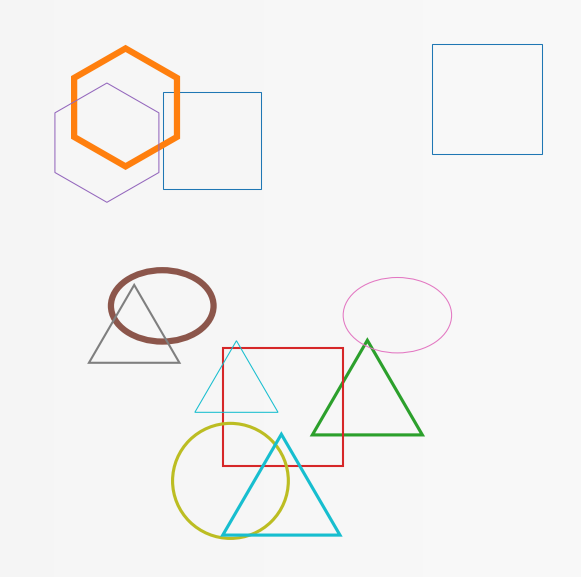[{"shape": "square", "thickness": 0.5, "radius": 0.47, "center": [0.837, 0.828]}, {"shape": "square", "thickness": 0.5, "radius": 0.42, "center": [0.365, 0.756]}, {"shape": "hexagon", "thickness": 3, "radius": 0.51, "center": [0.216, 0.813]}, {"shape": "triangle", "thickness": 1.5, "radius": 0.55, "center": [0.632, 0.301]}, {"shape": "square", "thickness": 1, "radius": 0.51, "center": [0.487, 0.294]}, {"shape": "hexagon", "thickness": 0.5, "radius": 0.52, "center": [0.184, 0.752]}, {"shape": "oval", "thickness": 3, "radius": 0.44, "center": [0.279, 0.469]}, {"shape": "oval", "thickness": 0.5, "radius": 0.47, "center": [0.684, 0.453]}, {"shape": "triangle", "thickness": 1, "radius": 0.45, "center": [0.231, 0.416]}, {"shape": "circle", "thickness": 1.5, "radius": 0.5, "center": [0.396, 0.166]}, {"shape": "triangle", "thickness": 0.5, "radius": 0.41, "center": [0.407, 0.326]}, {"shape": "triangle", "thickness": 1.5, "radius": 0.58, "center": [0.484, 0.131]}]